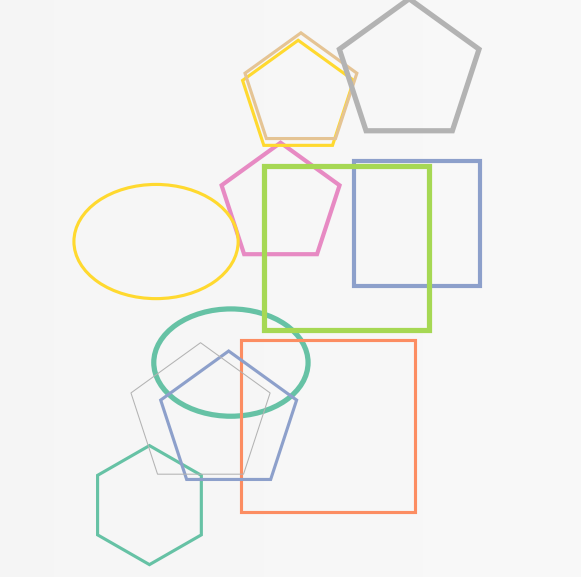[{"shape": "hexagon", "thickness": 1.5, "radius": 0.52, "center": [0.257, 0.124]}, {"shape": "oval", "thickness": 2.5, "radius": 0.66, "center": [0.397, 0.371]}, {"shape": "square", "thickness": 1.5, "radius": 0.74, "center": [0.564, 0.261]}, {"shape": "square", "thickness": 2, "radius": 0.54, "center": [0.717, 0.612]}, {"shape": "pentagon", "thickness": 1.5, "radius": 0.61, "center": [0.393, 0.268]}, {"shape": "pentagon", "thickness": 2, "radius": 0.53, "center": [0.483, 0.645]}, {"shape": "square", "thickness": 2.5, "radius": 0.71, "center": [0.596, 0.57]}, {"shape": "pentagon", "thickness": 1.5, "radius": 0.5, "center": [0.513, 0.829]}, {"shape": "oval", "thickness": 1.5, "radius": 0.71, "center": [0.268, 0.581]}, {"shape": "pentagon", "thickness": 1.5, "radius": 0.51, "center": [0.518, 0.841]}, {"shape": "pentagon", "thickness": 2.5, "radius": 0.63, "center": [0.704, 0.875]}, {"shape": "pentagon", "thickness": 0.5, "radius": 0.63, "center": [0.345, 0.28]}]